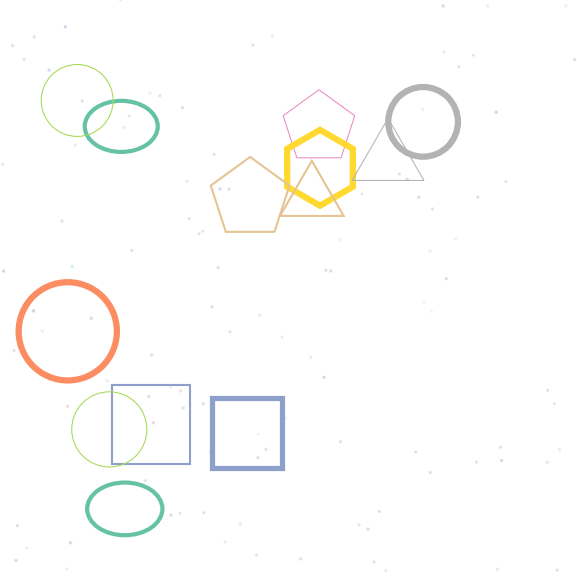[{"shape": "oval", "thickness": 2, "radius": 0.33, "center": [0.216, 0.118]}, {"shape": "oval", "thickness": 2, "radius": 0.32, "center": [0.21, 0.78]}, {"shape": "circle", "thickness": 3, "radius": 0.43, "center": [0.117, 0.425]}, {"shape": "square", "thickness": 1, "radius": 0.34, "center": [0.262, 0.264]}, {"shape": "square", "thickness": 2.5, "radius": 0.3, "center": [0.427, 0.249]}, {"shape": "pentagon", "thickness": 0.5, "radius": 0.33, "center": [0.552, 0.779]}, {"shape": "circle", "thickness": 0.5, "radius": 0.31, "center": [0.134, 0.825]}, {"shape": "circle", "thickness": 0.5, "radius": 0.33, "center": [0.189, 0.256]}, {"shape": "hexagon", "thickness": 3, "radius": 0.33, "center": [0.554, 0.709]}, {"shape": "pentagon", "thickness": 1, "radius": 0.36, "center": [0.433, 0.656]}, {"shape": "triangle", "thickness": 1, "radius": 0.32, "center": [0.54, 0.657]}, {"shape": "triangle", "thickness": 0.5, "radius": 0.36, "center": [0.672, 0.723]}, {"shape": "circle", "thickness": 3, "radius": 0.3, "center": [0.733, 0.788]}]